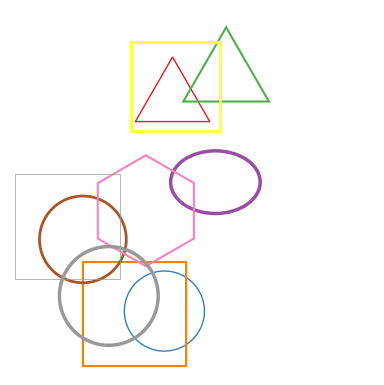[{"shape": "triangle", "thickness": 1, "radius": 0.56, "center": [0.448, 0.74]}, {"shape": "circle", "thickness": 1, "radius": 0.52, "center": [0.427, 0.192]}, {"shape": "triangle", "thickness": 1.5, "radius": 0.64, "center": [0.587, 0.8]}, {"shape": "oval", "thickness": 2.5, "radius": 0.58, "center": [0.56, 0.527]}, {"shape": "square", "thickness": 1.5, "radius": 0.67, "center": [0.35, 0.184]}, {"shape": "square", "thickness": 2, "radius": 0.58, "center": [0.456, 0.776]}, {"shape": "circle", "thickness": 2, "radius": 0.56, "center": [0.215, 0.378]}, {"shape": "hexagon", "thickness": 1.5, "radius": 0.72, "center": [0.379, 0.453]}, {"shape": "circle", "thickness": 2.5, "radius": 0.64, "center": [0.283, 0.231]}, {"shape": "square", "thickness": 0.5, "radius": 0.69, "center": [0.175, 0.412]}]